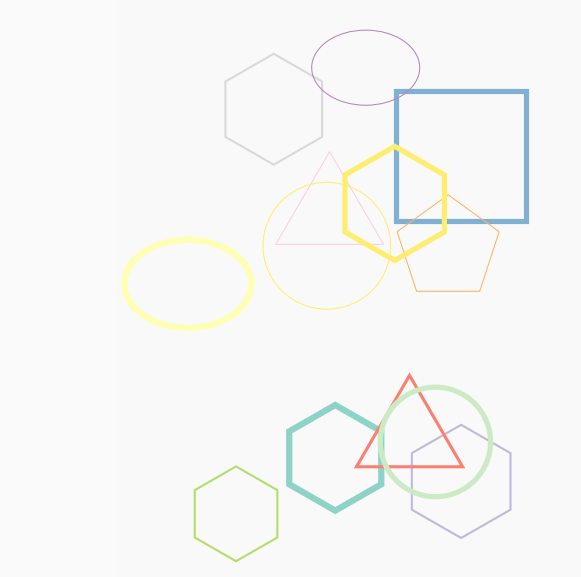[{"shape": "hexagon", "thickness": 3, "radius": 0.46, "center": [0.577, 0.206]}, {"shape": "oval", "thickness": 3, "radius": 0.55, "center": [0.323, 0.508]}, {"shape": "hexagon", "thickness": 1, "radius": 0.49, "center": [0.793, 0.166]}, {"shape": "triangle", "thickness": 1.5, "radius": 0.53, "center": [0.705, 0.244]}, {"shape": "square", "thickness": 2.5, "radius": 0.56, "center": [0.793, 0.729]}, {"shape": "pentagon", "thickness": 0.5, "radius": 0.46, "center": [0.771, 0.569]}, {"shape": "hexagon", "thickness": 1, "radius": 0.41, "center": [0.406, 0.109]}, {"shape": "triangle", "thickness": 0.5, "radius": 0.53, "center": [0.567, 0.63]}, {"shape": "hexagon", "thickness": 1, "radius": 0.48, "center": [0.471, 0.81]}, {"shape": "oval", "thickness": 0.5, "radius": 0.46, "center": [0.629, 0.882]}, {"shape": "circle", "thickness": 2.5, "radius": 0.47, "center": [0.749, 0.234]}, {"shape": "hexagon", "thickness": 2.5, "radius": 0.49, "center": [0.679, 0.647]}, {"shape": "circle", "thickness": 0.5, "radius": 0.55, "center": [0.562, 0.574]}]